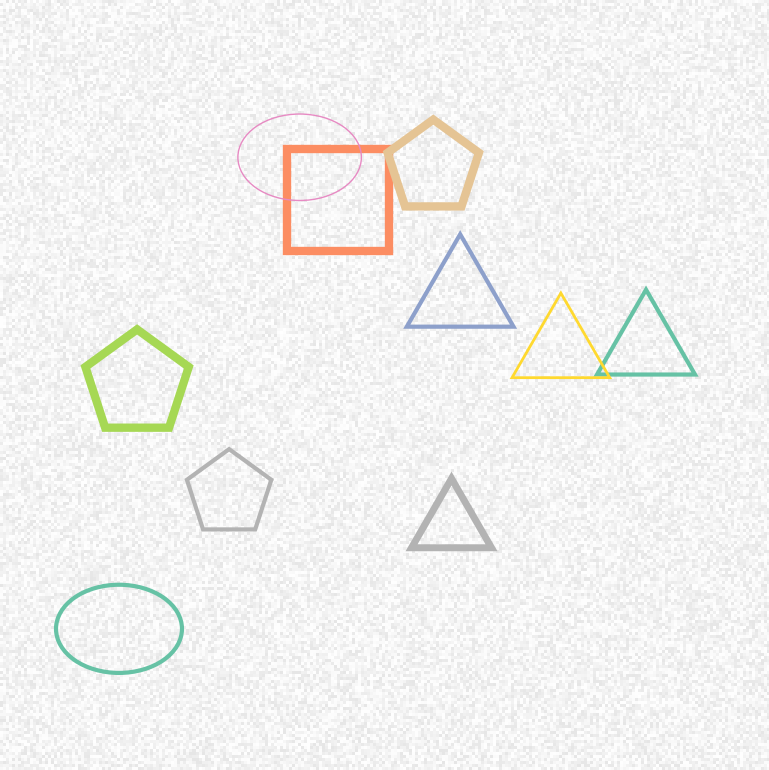[{"shape": "oval", "thickness": 1.5, "radius": 0.41, "center": [0.155, 0.183]}, {"shape": "triangle", "thickness": 1.5, "radius": 0.37, "center": [0.839, 0.55]}, {"shape": "square", "thickness": 3, "radius": 0.33, "center": [0.439, 0.74]}, {"shape": "triangle", "thickness": 1.5, "radius": 0.4, "center": [0.598, 0.616]}, {"shape": "oval", "thickness": 0.5, "radius": 0.4, "center": [0.389, 0.796]}, {"shape": "pentagon", "thickness": 3, "radius": 0.35, "center": [0.178, 0.502]}, {"shape": "triangle", "thickness": 1, "radius": 0.37, "center": [0.728, 0.546]}, {"shape": "pentagon", "thickness": 3, "radius": 0.31, "center": [0.563, 0.782]}, {"shape": "pentagon", "thickness": 1.5, "radius": 0.29, "center": [0.298, 0.359]}, {"shape": "triangle", "thickness": 2.5, "radius": 0.3, "center": [0.586, 0.319]}]